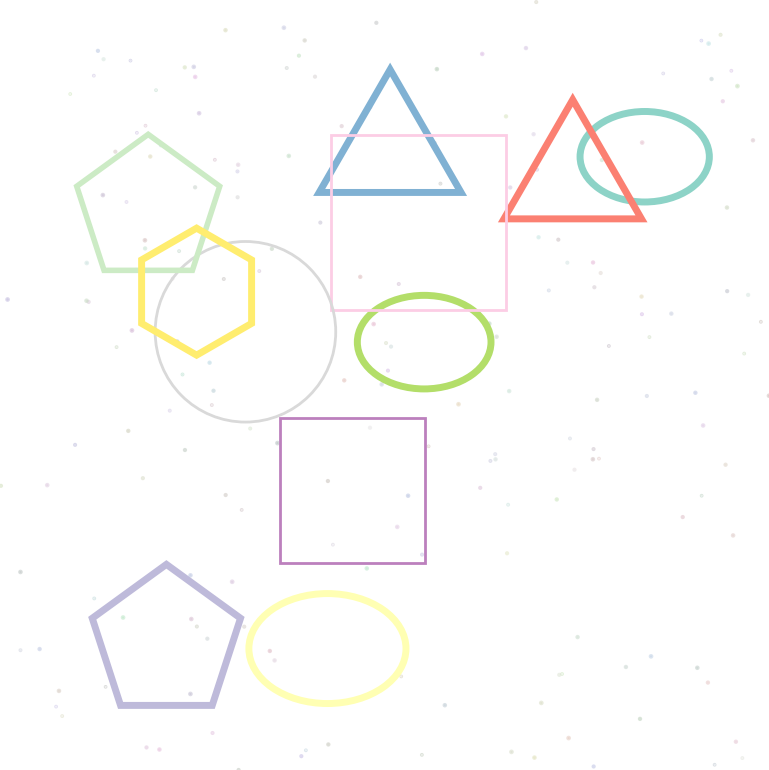[{"shape": "oval", "thickness": 2.5, "radius": 0.42, "center": [0.837, 0.796]}, {"shape": "oval", "thickness": 2.5, "radius": 0.51, "center": [0.425, 0.158]}, {"shape": "pentagon", "thickness": 2.5, "radius": 0.51, "center": [0.216, 0.166]}, {"shape": "triangle", "thickness": 2.5, "radius": 0.52, "center": [0.744, 0.767]}, {"shape": "triangle", "thickness": 2.5, "radius": 0.53, "center": [0.507, 0.803]}, {"shape": "oval", "thickness": 2.5, "radius": 0.43, "center": [0.551, 0.556]}, {"shape": "square", "thickness": 1, "radius": 0.57, "center": [0.544, 0.711]}, {"shape": "circle", "thickness": 1, "radius": 0.59, "center": [0.319, 0.569]}, {"shape": "square", "thickness": 1, "radius": 0.47, "center": [0.457, 0.363]}, {"shape": "pentagon", "thickness": 2, "radius": 0.49, "center": [0.192, 0.728]}, {"shape": "hexagon", "thickness": 2.5, "radius": 0.41, "center": [0.255, 0.621]}]